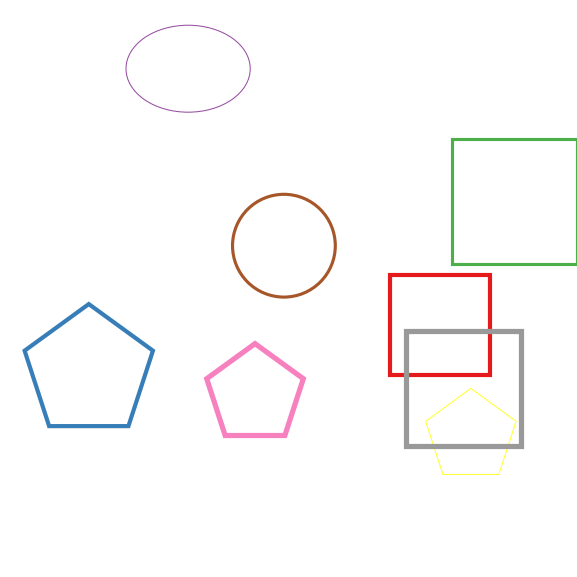[{"shape": "square", "thickness": 2, "radius": 0.43, "center": [0.762, 0.436]}, {"shape": "pentagon", "thickness": 2, "radius": 0.58, "center": [0.154, 0.356]}, {"shape": "square", "thickness": 1.5, "radius": 0.54, "center": [0.891, 0.65]}, {"shape": "oval", "thickness": 0.5, "radius": 0.54, "center": [0.326, 0.88]}, {"shape": "pentagon", "thickness": 0.5, "radius": 0.41, "center": [0.815, 0.244]}, {"shape": "circle", "thickness": 1.5, "radius": 0.44, "center": [0.492, 0.574]}, {"shape": "pentagon", "thickness": 2.5, "radius": 0.44, "center": [0.442, 0.316]}, {"shape": "square", "thickness": 2.5, "radius": 0.5, "center": [0.802, 0.326]}]